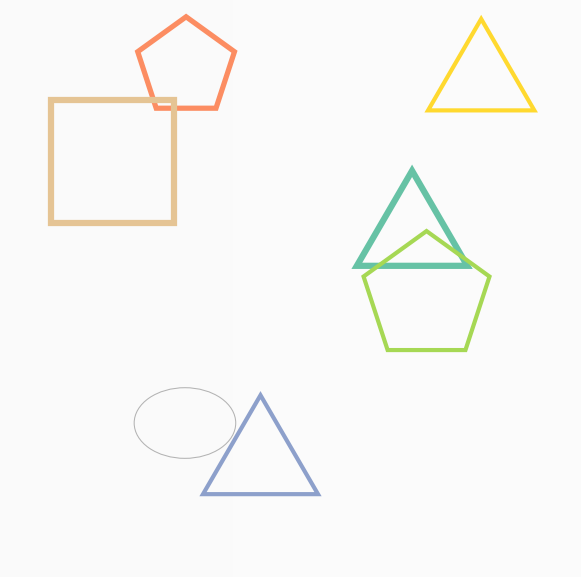[{"shape": "triangle", "thickness": 3, "radius": 0.55, "center": [0.709, 0.594]}, {"shape": "pentagon", "thickness": 2.5, "radius": 0.44, "center": [0.32, 0.883]}, {"shape": "triangle", "thickness": 2, "radius": 0.57, "center": [0.448, 0.201]}, {"shape": "pentagon", "thickness": 2, "radius": 0.57, "center": [0.734, 0.485]}, {"shape": "triangle", "thickness": 2, "radius": 0.53, "center": [0.828, 0.861]}, {"shape": "square", "thickness": 3, "radius": 0.53, "center": [0.194, 0.719]}, {"shape": "oval", "thickness": 0.5, "radius": 0.44, "center": [0.318, 0.267]}]